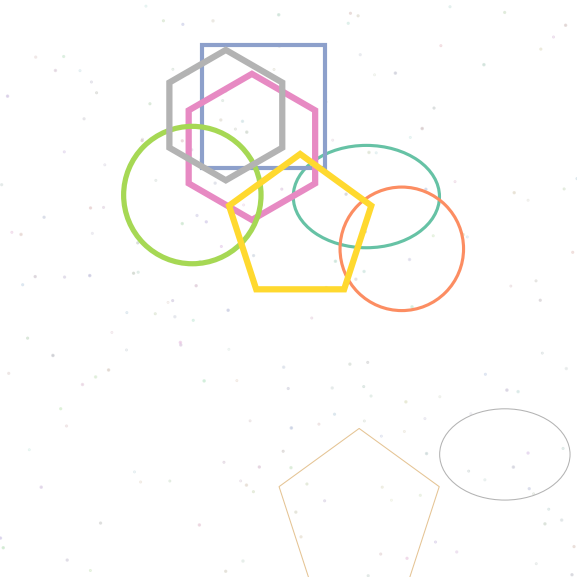[{"shape": "oval", "thickness": 1.5, "radius": 0.63, "center": [0.634, 0.659]}, {"shape": "circle", "thickness": 1.5, "radius": 0.53, "center": [0.696, 0.568]}, {"shape": "square", "thickness": 2, "radius": 0.53, "center": [0.456, 0.814]}, {"shape": "hexagon", "thickness": 3, "radius": 0.63, "center": [0.436, 0.745]}, {"shape": "circle", "thickness": 2.5, "radius": 0.59, "center": [0.333, 0.661]}, {"shape": "pentagon", "thickness": 3, "radius": 0.65, "center": [0.52, 0.603]}, {"shape": "pentagon", "thickness": 0.5, "radius": 0.73, "center": [0.622, 0.111]}, {"shape": "hexagon", "thickness": 3, "radius": 0.56, "center": [0.391, 0.8]}, {"shape": "oval", "thickness": 0.5, "radius": 0.56, "center": [0.874, 0.212]}]